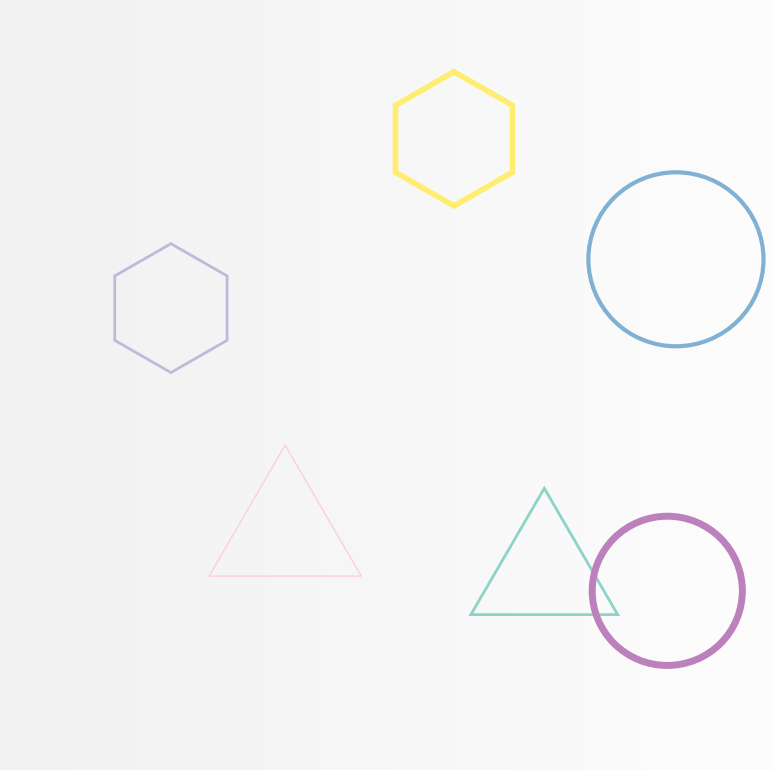[{"shape": "triangle", "thickness": 1, "radius": 0.55, "center": [0.702, 0.256]}, {"shape": "hexagon", "thickness": 1, "radius": 0.42, "center": [0.221, 0.6]}, {"shape": "circle", "thickness": 1.5, "radius": 0.56, "center": [0.872, 0.663]}, {"shape": "triangle", "thickness": 0.5, "radius": 0.57, "center": [0.368, 0.308]}, {"shape": "circle", "thickness": 2.5, "radius": 0.48, "center": [0.861, 0.233]}, {"shape": "hexagon", "thickness": 2, "radius": 0.44, "center": [0.586, 0.82]}]